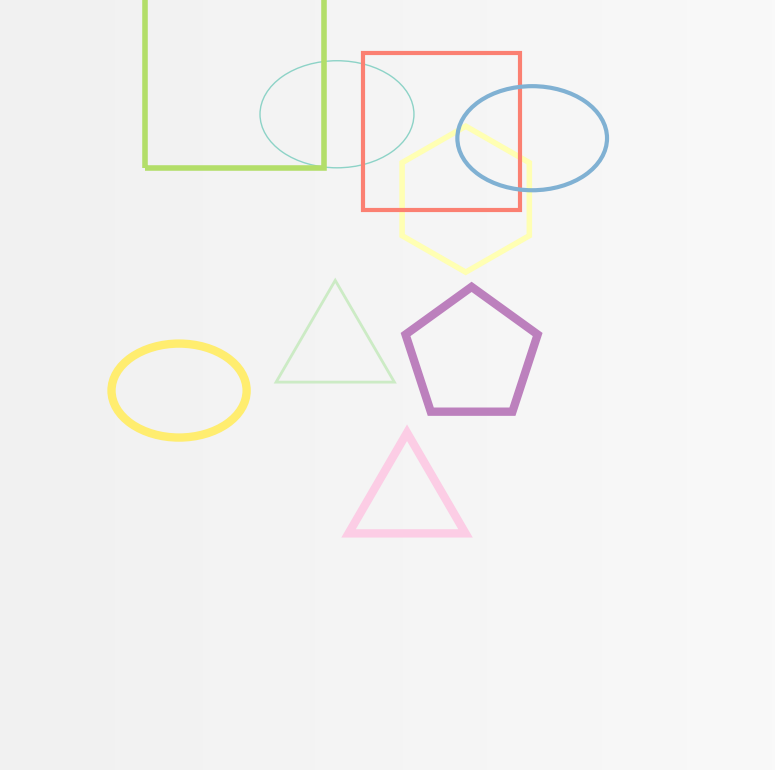[{"shape": "oval", "thickness": 0.5, "radius": 0.5, "center": [0.435, 0.852]}, {"shape": "hexagon", "thickness": 2, "radius": 0.47, "center": [0.601, 0.741]}, {"shape": "square", "thickness": 1.5, "radius": 0.51, "center": [0.57, 0.829]}, {"shape": "oval", "thickness": 1.5, "radius": 0.48, "center": [0.687, 0.821]}, {"shape": "square", "thickness": 2, "radius": 0.58, "center": [0.303, 0.898]}, {"shape": "triangle", "thickness": 3, "radius": 0.44, "center": [0.525, 0.351]}, {"shape": "pentagon", "thickness": 3, "radius": 0.45, "center": [0.609, 0.538]}, {"shape": "triangle", "thickness": 1, "radius": 0.44, "center": [0.433, 0.548]}, {"shape": "oval", "thickness": 3, "radius": 0.44, "center": [0.231, 0.493]}]